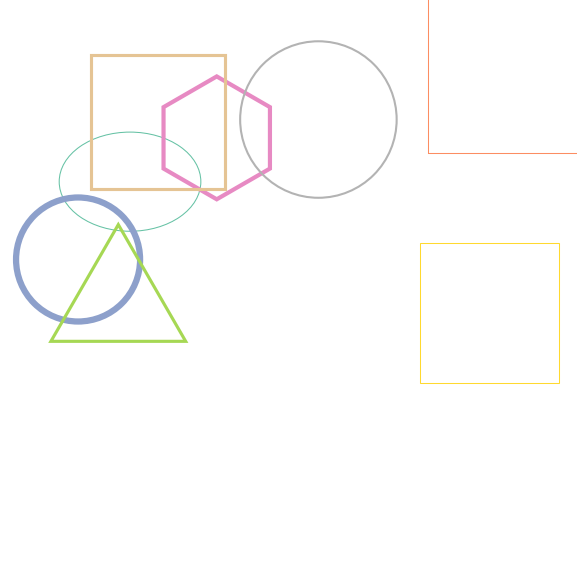[{"shape": "oval", "thickness": 0.5, "radius": 0.61, "center": [0.225, 0.685]}, {"shape": "square", "thickness": 0.5, "radius": 0.68, "center": [0.877, 0.871]}, {"shape": "circle", "thickness": 3, "radius": 0.54, "center": [0.135, 0.55]}, {"shape": "hexagon", "thickness": 2, "radius": 0.53, "center": [0.375, 0.76]}, {"shape": "triangle", "thickness": 1.5, "radius": 0.67, "center": [0.205, 0.475]}, {"shape": "square", "thickness": 0.5, "radius": 0.6, "center": [0.847, 0.457]}, {"shape": "square", "thickness": 1.5, "radius": 0.58, "center": [0.274, 0.788]}, {"shape": "circle", "thickness": 1, "radius": 0.68, "center": [0.551, 0.792]}]